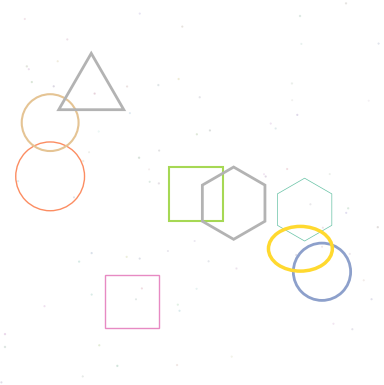[{"shape": "hexagon", "thickness": 0.5, "radius": 0.41, "center": [0.791, 0.456]}, {"shape": "circle", "thickness": 1, "radius": 0.45, "center": [0.13, 0.542]}, {"shape": "circle", "thickness": 2, "radius": 0.37, "center": [0.836, 0.294]}, {"shape": "square", "thickness": 1, "radius": 0.35, "center": [0.344, 0.217]}, {"shape": "square", "thickness": 1.5, "radius": 0.35, "center": [0.509, 0.495]}, {"shape": "oval", "thickness": 2.5, "radius": 0.41, "center": [0.78, 0.354]}, {"shape": "circle", "thickness": 1.5, "radius": 0.37, "center": [0.13, 0.682]}, {"shape": "triangle", "thickness": 2, "radius": 0.49, "center": [0.237, 0.764]}, {"shape": "hexagon", "thickness": 2, "radius": 0.47, "center": [0.607, 0.472]}]